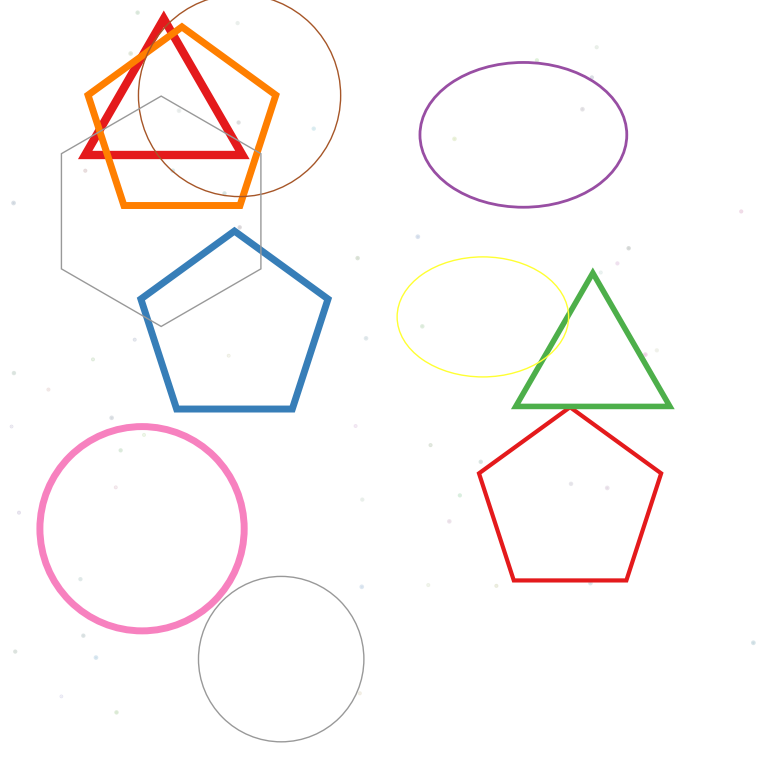[{"shape": "pentagon", "thickness": 1.5, "radius": 0.62, "center": [0.74, 0.347]}, {"shape": "triangle", "thickness": 3, "radius": 0.59, "center": [0.213, 0.858]}, {"shape": "pentagon", "thickness": 2.5, "radius": 0.64, "center": [0.304, 0.572]}, {"shape": "triangle", "thickness": 2, "radius": 0.58, "center": [0.77, 0.53]}, {"shape": "oval", "thickness": 1, "radius": 0.67, "center": [0.68, 0.825]}, {"shape": "pentagon", "thickness": 2.5, "radius": 0.64, "center": [0.236, 0.837]}, {"shape": "oval", "thickness": 0.5, "radius": 0.56, "center": [0.627, 0.588]}, {"shape": "circle", "thickness": 0.5, "radius": 0.66, "center": [0.311, 0.876]}, {"shape": "circle", "thickness": 2.5, "radius": 0.66, "center": [0.184, 0.313]}, {"shape": "circle", "thickness": 0.5, "radius": 0.54, "center": [0.365, 0.144]}, {"shape": "hexagon", "thickness": 0.5, "radius": 0.75, "center": [0.209, 0.726]}]